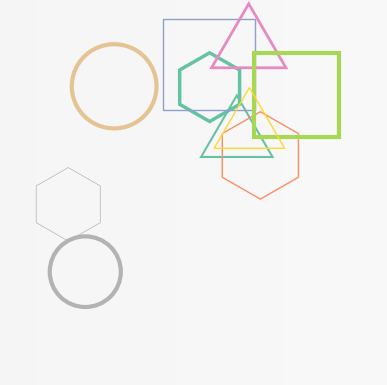[{"shape": "hexagon", "thickness": 2.5, "radius": 0.45, "center": [0.541, 0.774]}, {"shape": "triangle", "thickness": 1.5, "radius": 0.53, "center": [0.611, 0.646]}, {"shape": "hexagon", "thickness": 1, "radius": 0.57, "center": [0.672, 0.596]}, {"shape": "square", "thickness": 1, "radius": 0.59, "center": [0.54, 0.832]}, {"shape": "triangle", "thickness": 2, "radius": 0.55, "center": [0.642, 0.879]}, {"shape": "square", "thickness": 3, "radius": 0.55, "center": [0.765, 0.753]}, {"shape": "triangle", "thickness": 1, "radius": 0.53, "center": [0.644, 0.667]}, {"shape": "circle", "thickness": 3, "radius": 0.55, "center": [0.295, 0.776]}, {"shape": "hexagon", "thickness": 0.5, "radius": 0.48, "center": [0.176, 0.469]}, {"shape": "circle", "thickness": 3, "radius": 0.46, "center": [0.22, 0.294]}]